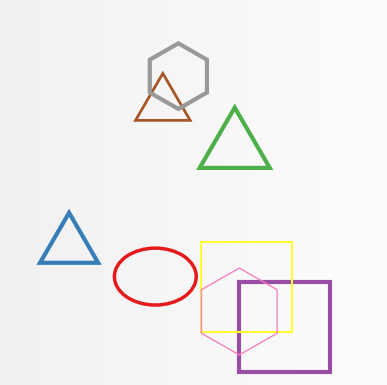[{"shape": "oval", "thickness": 2.5, "radius": 0.53, "center": [0.401, 0.282]}, {"shape": "triangle", "thickness": 3, "radius": 0.43, "center": [0.178, 0.361]}, {"shape": "triangle", "thickness": 3, "radius": 0.52, "center": [0.606, 0.616]}, {"shape": "square", "thickness": 3, "radius": 0.59, "center": [0.735, 0.151]}, {"shape": "square", "thickness": 1.5, "radius": 0.59, "center": [0.635, 0.255]}, {"shape": "triangle", "thickness": 2, "radius": 0.41, "center": [0.42, 0.728]}, {"shape": "hexagon", "thickness": 1, "radius": 0.56, "center": [0.617, 0.191]}, {"shape": "hexagon", "thickness": 3, "radius": 0.43, "center": [0.46, 0.802]}]